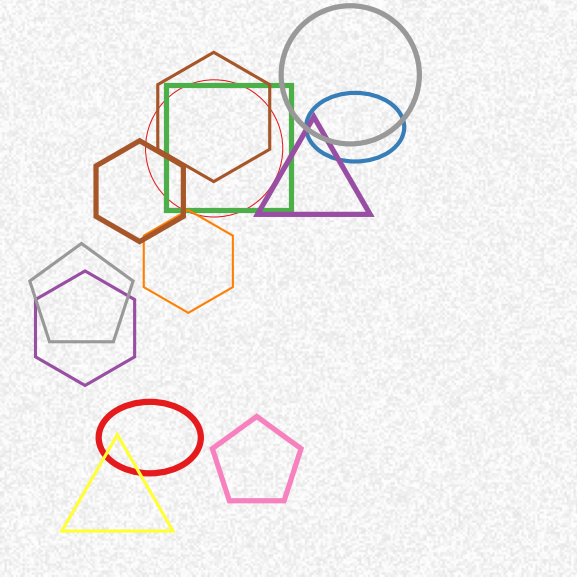[{"shape": "circle", "thickness": 0.5, "radius": 0.59, "center": [0.371, 0.742]}, {"shape": "oval", "thickness": 3, "radius": 0.44, "center": [0.259, 0.241]}, {"shape": "oval", "thickness": 2, "radius": 0.42, "center": [0.615, 0.779]}, {"shape": "square", "thickness": 2.5, "radius": 0.54, "center": [0.395, 0.744]}, {"shape": "hexagon", "thickness": 1.5, "radius": 0.5, "center": [0.147, 0.431]}, {"shape": "triangle", "thickness": 2.5, "radius": 0.56, "center": [0.543, 0.684]}, {"shape": "hexagon", "thickness": 1, "radius": 0.45, "center": [0.326, 0.546]}, {"shape": "triangle", "thickness": 1.5, "radius": 0.56, "center": [0.203, 0.135]}, {"shape": "hexagon", "thickness": 2.5, "radius": 0.44, "center": [0.242, 0.668]}, {"shape": "hexagon", "thickness": 1.5, "radius": 0.56, "center": [0.37, 0.797]}, {"shape": "pentagon", "thickness": 2.5, "radius": 0.4, "center": [0.445, 0.197]}, {"shape": "pentagon", "thickness": 1.5, "radius": 0.47, "center": [0.141, 0.483]}, {"shape": "circle", "thickness": 2.5, "radius": 0.6, "center": [0.607, 0.87]}]